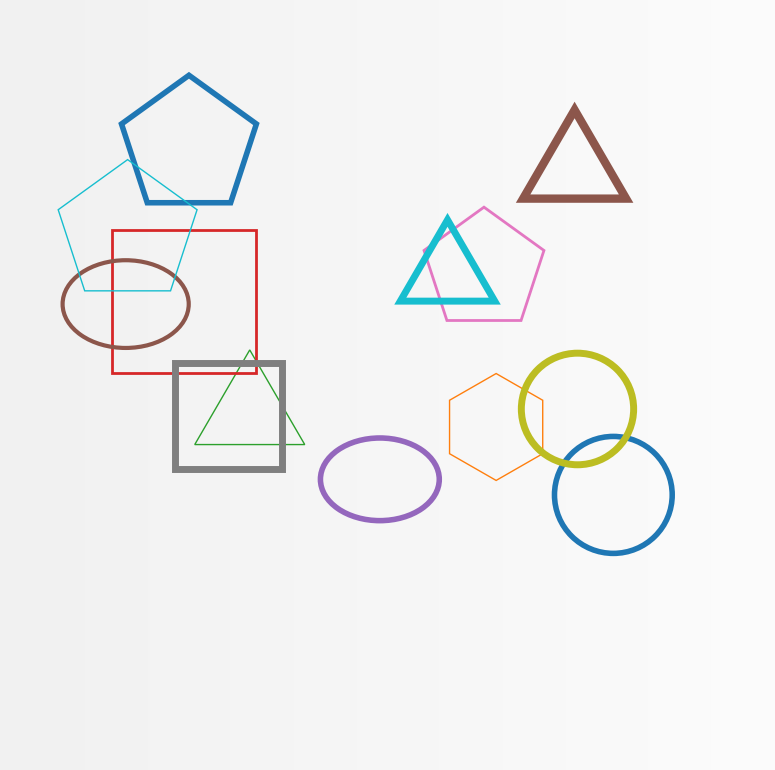[{"shape": "pentagon", "thickness": 2, "radius": 0.46, "center": [0.244, 0.811]}, {"shape": "circle", "thickness": 2, "radius": 0.38, "center": [0.791, 0.357]}, {"shape": "hexagon", "thickness": 0.5, "radius": 0.35, "center": [0.64, 0.445]}, {"shape": "triangle", "thickness": 0.5, "radius": 0.41, "center": [0.322, 0.464]}, {"shape": "square", "thickness": 1, "radius": 0.47, "center": [0.238, 0.608]}, {"shape": "oval", "thickness": 2, "radius": 0.38, "center": [0.49, 0.378]}, {"shape": "oval", "thickness": 1.5, "radius": 0.41, "center": [0.162, 0.605]}, {"shape": "triangle", "thickness": 3, "radius": 0.38, "center": [0.741, 0.78]}, {"shape": "pentagon", "thickness": 1, "radius": 0.41, "center": [0.624, 0.65]}, {"shape": "square", "thickness": 2.5, "radius": 0.34, "center": [0.295, 0.46]}, {"shape": "circle", "thickness": 2.5, "radius": 0.36, "center": [0.745, 0.469]}, {"shape": "pentagon", "thickness": 0.5, "radius": 0.47, "center": [0.165, 0.699]}, {"shape": "triangle", "thickness": 2.5, "radius": 0.35, "center": [0.577, 0.644]}]